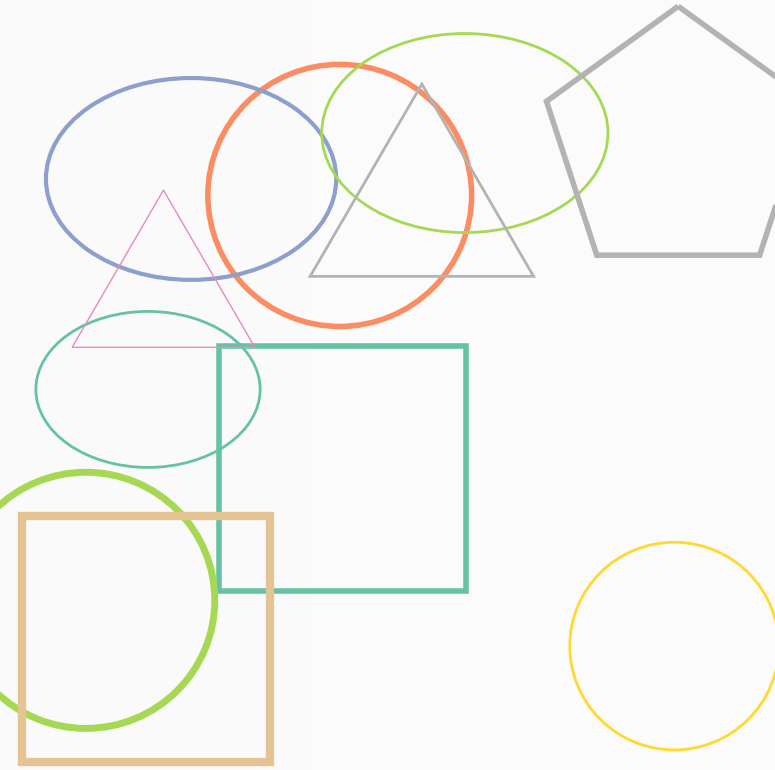[{"shape": "square", "thickness": 2, "radius": 0.8, "center": [0.442, 0.392]}, {"shape": "oval", "thickness": 1, "radius": 0.72, "center": [0.191, 0.494]}, {"shape": "circle", "thickness": 2, "radius": 0.85, "center": [0.438, 0.746]}, {"shape": "oval", "thickness": 1.5, "radius": 0.94, "center": [0.247, 0.768]}, {"shape": "triangle", "thickness": 0.5, "radius": 0.68, "center": [0.211, 0.617]}, {"shape": "oval", "thickness": 1, "radius": 0.92, "center": [0.6, 0.827]}, {"shape": "circle", "thickness": 2.5, "radius": 0.83, "center": [0.111, 0.22]}, {"shape": "circle", "thickness": 1, "radius": 0.67, "center": [0.87, 0.161]}, {"shape": "square", "thickness": 3, "radius": 0.8, "center": [0.188, 0.17]}, {"shape": "triangle", "thickness": 1, "radius": 0.83, "center": [0.544, 0.724]}, {"shape": "pentagon", "thickness": 2, "radius": 0.89, "center": [0.875, 0.813]}]